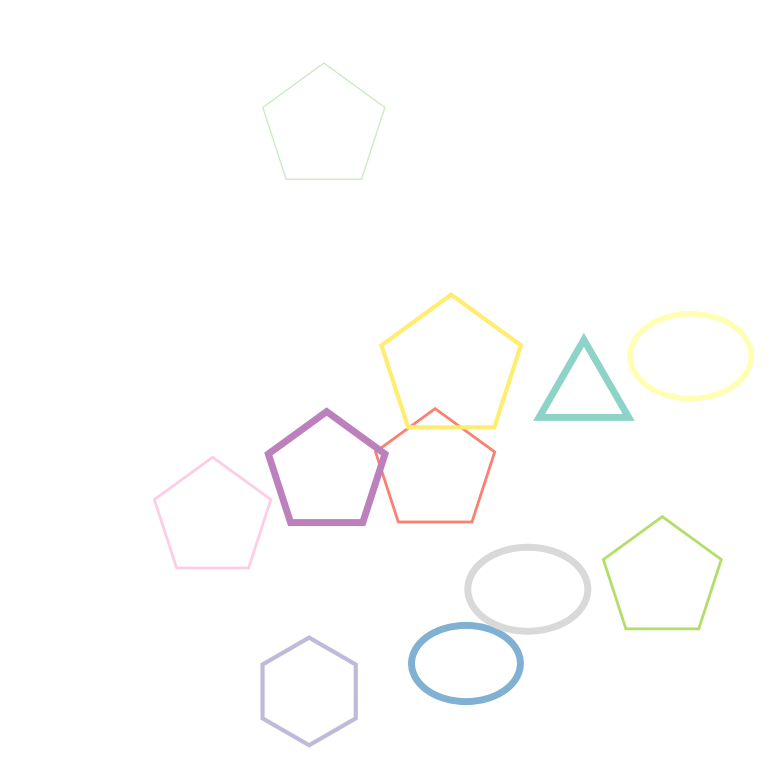[{"shape": "triangle", "thickness": 2.5, "radius": 0.34, "center": [0.758, 0.492]}, {"shape": "oval", "thickness": 2, "radius": 0.39, "center": [0.897, 0.538]}, {"shape": "hexagon", "thickness": 1.5, "radius": 0.35, "center": [0.401, 0.102]}, {"shape": "pentagon", "thickness": 1, "radius": 0.41, "center": [0.565, 0.388]}, {"shape": "oval", "thickness": 2.5, "radius": 0.35, "center": [0.605, 0.138]}, {"shape": "pentagon", "thickness": 1, "radius": 0.4, "center": [0.86, 0.248]}, {"shape": "pentagon", "thickness": 1, "radius": 0.4, "center": [0.276, 0.327]}, {"shape": "oval", "thickness": 2.5, "radius": 0.39, "center": [0.685, 0.235]}, {"shape": "pentagon", "thickness": 2.5, "radius": 0.4, "center": [0.424, 0.386]}, {"shape": "pentagon", "thickness": 0.5, "radius": 0.42, "center": [0.421, 0.835]}, {"shape": "pentagon", "thickness": 1.5, "radius": 0.48, "center": [0.586, 0.522]}]